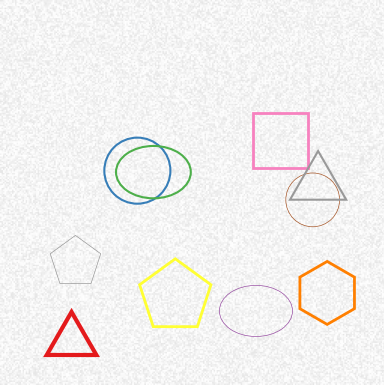[{"shape": "triangle", "thickness": 3, "radius": 0.37, "center": [0.186, 0.115]}, {"shape": "circle", "thickness": 1.5, "radius": 0.43, "center": [0.357, 0.557]}, {"shape": "oval", "thickness": 1.5, "radius": 0.49, "center": [0.398, 0.553]}, {"shape": "oval", "thickness": 0.5, "radius": 0.47, "center": [0.665, 0.192]}, {"shape": "hexagon", "thickness": 2, "radius": 0.41, "center": [0.85, 0.239]}, {"shape": "pentagon", "thickness": 2, "radius": 0.49, "center": [0.455, 0.23]}, {"shape": "circle", "thickness": 0.5, "radius": 0.35, "center": [0.812, 0.481]}, {"shape": "square", "thickness": 2, "radius": 0.36, "center": [0.73, 0.635]}, {"shape": "triangle", "thickness": 1.5, "radius": 0.42, "center": [0.826, 0.523]}, {"shape": "pentagon", "thickness": 0.5, "radius": 0.34, "center": [0.196, 0.32]}]